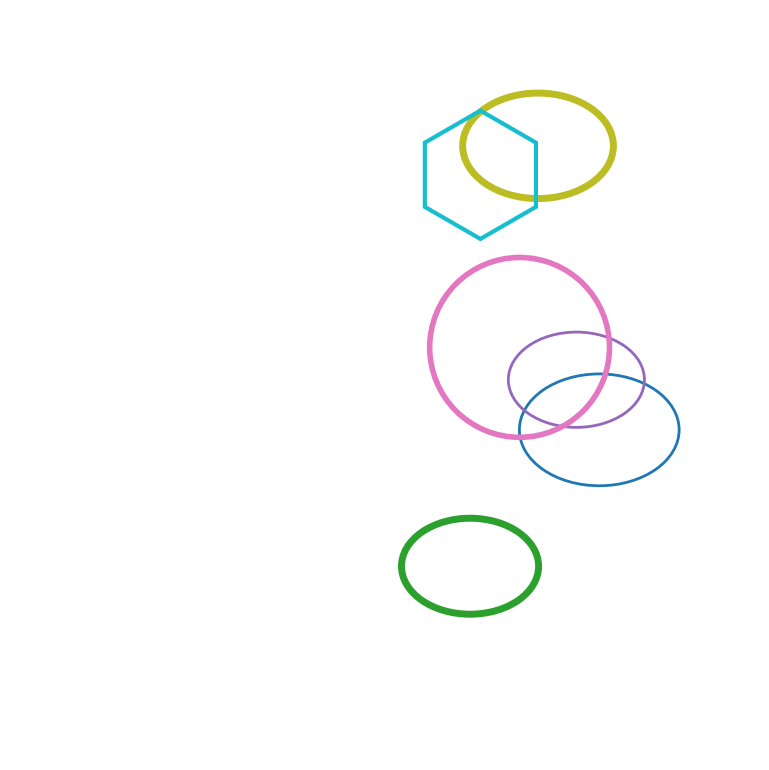[{"shape": "oval", "thickness": 1, "radius": 0.52, "center": [0.778, 0.442]}, {"shape": "oval", "thickness": 2.5, "radius": 0.45, "center": [0.61, 0.265]}, {"shape": "oval", "thickness": 1, "radius": 0.44, "center": [0.749, 0.507]}, {"shape": "circle", "thickness": 2, "radius": 0.58, "center": [0.675, 0.549]}, {"shape": "oval", "thickness": 2.5, "radius": 0.49, "center": [0.699, 0.811]}, {"shape": "hexagon", "thickness": 1.5, "radius": 0.42, "center": [0.624, 0.773]}]